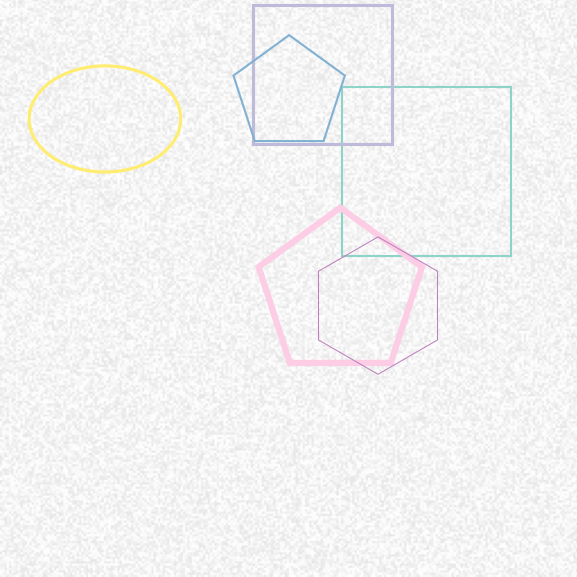[{"shape": "square", "thickness": 1, "radius": 0.73, "center": [0.739, 0.702]}, {"shape": "square", "thickness": 1.5, "radius": 0.6, "center": [0.559, 0.87]}, {"shape": "pentagon", "thickness": 1, "radius": 0.51, "center": [0.501, 0.837]}, {"shape": "pentagon", "thickness": 3, "radius": 0.74, "center": [0.589, 0.491]}, {"shape": "hexagon", "thickness": 0.5, "radius": 0.59, "center": [0.655, 0.47]}, {"shape": "oval", "thickness": 1.5, "radius": 0.66, "center": [0.182, 0.793]}]